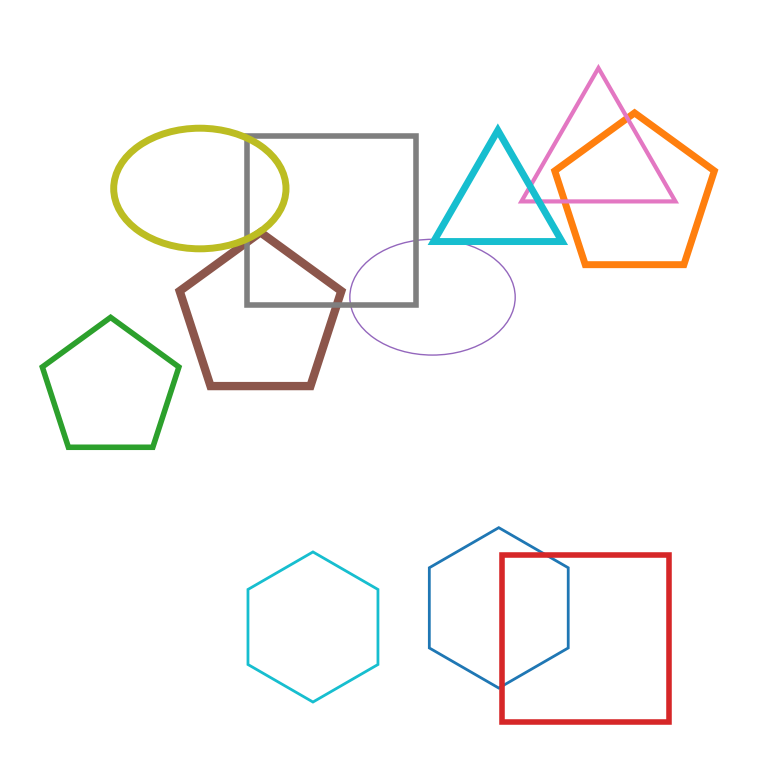[{"shape": "hexagon", "thickness": 1, "radius": 0.52, "center": [0.648, 0.211]}, {"shape": "pentagon", "thickness": 2.5, "radius": 0.54, "center": [0.824, 0.744]}, {"shape": "pentagon", "thickness": 2, "radius": 0.47, "center": [0.144, 0.495]}, {"shape": "square", "thickness": 2, "radius": 0.54, "center": [0.76, 0.171]}, {"shape": "oval", "thickness": 0.5, "radius": 0.54, "center": [0.562, 0.614]}, {"shape": "pentagon", "thickness": 3, "radius": 0.55, "center": [0.338, 0.588]}, {"shape": "triangle", "thickness": 1.5, "radius": 0.58, "center": [0.777, 0.796]}, {"shape": "square", "thickness": 2, "radius": 0.55, "center": [0.43, 0.714]}, {"shape": "oval", "thickness": 2.5, "radius": 0.56, "center": [0.26, 0.755]}, {"shape": "triangle", "thickness": 2.5, "radius": 0.48, "center": [0.647, 0.734]}, {"shape": "hexagon", "thickness": 1, "radius": 0.49, "center": [0.406, 0.186]}]